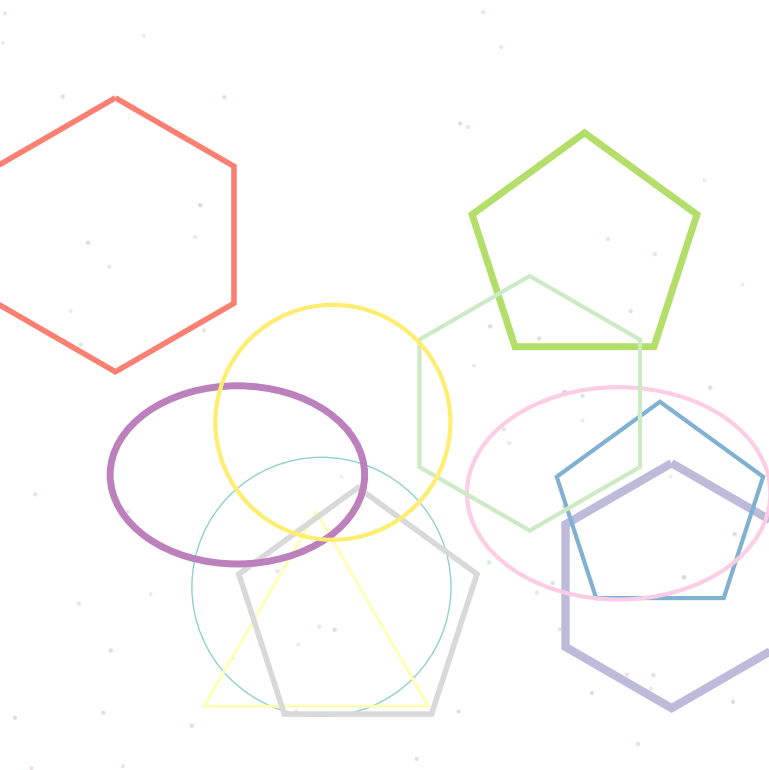[{"shape": "circle", "thickness": 0.5, "radius": 0.84, "center": [0.417, 0.238]}, {"shape": "triangle", "thickness": 1, "radius": 0.84, "center": [0.411, 0.167]}, {"shape": "hexagon", "thickness": 3, "radius": 0.8, "center": [0.872, 0.239]}, {"shape": "hexagon", "thickness": 2, "radius": 0.89, "center": [0.15, 0.695]}, {"shape": "pentagon", "thickness": 1.5, "radius": 0.7, "center": [0.857, 0.337]}, {"shape": "pentagon", "thickness": 2.5, "radius": 0.77, "center": [0.759, 0.674]}, {"shape": "oval", "thickness": 1.5, "radius": 0.99, "center": [0.803, 0.359]}, {"shape": "pentagon", "thickness": 2, "radius": 0.81, "center": [0.465, 0.204]}, {"shape": "oval", "thickness": 2.5, "radius": 0.83, "center": [0.308, 0.383]}, {"shape": "hexagon", "thickness": 1.5, "radius": 0.83, "center": [0.688, 0.476]}, {"shape": "circle", "thickness": 1.5, "radius": 0.76, "center": [0.432, 0.452]}]